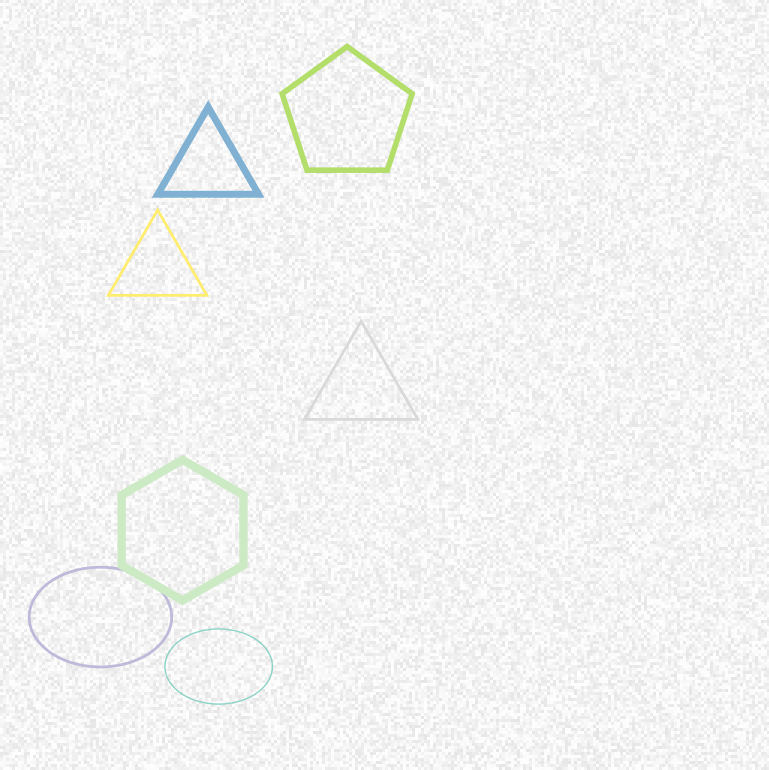[{"shape": "oval", "thickness": 0.5, "radius": 0.35, "center": [0.284, 0.134]}, {"shape": "oval", "thickness": 1, "radius": 0.46, "center": [0.13, 0.199]}, {"shape": "triangle", "thickness": 2.5, "radius": 0.38, "center": [0.27, 0.785]}, {"shape": "pentagon", "thickness": 2, "radius": 0.44, "center": [0.451, 0.851]}, {"shape": "triangle", "thickness": 1, "radius": 0.43, "center": [0.469, 0.498]}, {"shape": "hexagon", "thickness": 3, "radius": 0.46, "center": [0.237, 0.311]}, {"shape": "triangle", "thickness": 1, "radius": 0.37, "center": [0.205, 0.653]}]